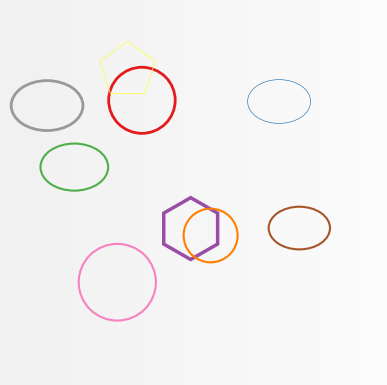[{"shape": "circle", "thickness": 2, "radius": 0.43, "center": [0.366, 0.739]}, {"shape": "oval", "thickness": 0.5, "radius": 0.41, "center": [0.72, 0.736]}, {"shape": "oval", "thickness": 1.5, "radius": 0.44, "center": [0.192, 0.566]}, {"shape": "hexagon", "thickness": 2.5, "radius": 0.4, "center": [0.492, 0.406]}, {"shape": "circle", "thickness": 1.5, "radius": 0.35, "center": [0.544, 0.388]}, {"shape": "pentagon", "thickness": 0.5, "radius": 0.38, "center": [0.329, 0.818]}, {"shape": "oval", "thickness": 1.5, "radius": 0.4, "center": [0.772, 0.408]}, {"shape": "circle", "thickness": 1.5, "radius": 0.5, "center": [0.303, 0.267]}, {"shape": "oval", "thickness": 2, "radius": 0.46, "center": [0.121, 0.726]}]